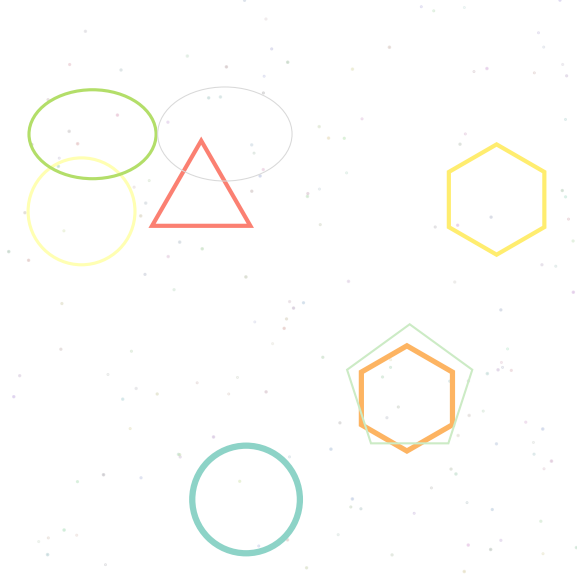[{"shape": "circle", "thickness": 3, "radius": 0.47, "center": [0.426, 0.134]}, {"shape": "circle", "thickness": 1.5, "radius": 0.46, "center": [0.141, 0.633]}, {"shape": "triangle", "thickness": 2, "radius": 0.49, "center": [0.348, 0.657]}, {"shape": "hexagon", "thickness": 2.5, "radius": 0.46, "center": [0.705, 0.309]}, {"shape": "oval", "thickness": 1.5, "radius": 0.55, "center": [0.16, 0.767]}, {"shape": "oval", "thickness": 0.5, "radius": 0.58, "center": [0.389, 0.767]}, {"shape": "pentagon", "thickness": 1, "radius": 0.57, "center": [0.709, 0.324]}, {"shape": "hexagon", "thickness": 2, "radius": 0.48, "center": [0.86, 0.654]}]